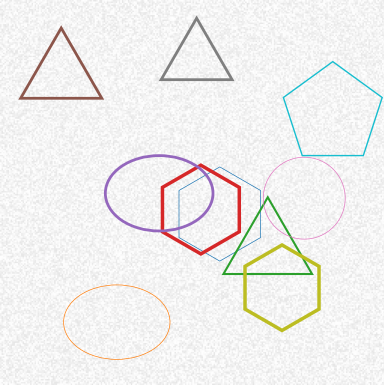[{"shape": "hexagon", "thickness": 0.5, "radius": 0.61, "center": [0.571, 0.444]}, {"shape": "oval", "thickness": 0.5, "radius": 0.69, "center": [0.303, 0.163]}, {"shape": "triangle", "thickness": 1.5, "radius": 0.66, "center": [0.695, 0.355]}, {"shape": "hexagon", "thickness": 2.5, "radius": 0.58, "center": [0.522, 0.456]}, {"shape": "oval", "thickness": 2, "radius": 0.7, "center": [0.413, 0.498]}, {"shape": "triangle", "thickness": 2, "radius": 0.61, "center": [0.159, 0.806]}, {"shape": "circle", "thickness": 0.5, "radius": 0.53, "center": [0.79, 0.485]}, {"shape": "triangle", "thickness": 2, "radius": 0.53, "center": [0.511, 0.846]}, {"shape": "hexagon", "thickness": 2.5, "radius": 0.56, "center": [0.733, 0.253]}, {"shape": "pentagon", "thickness": 1, "radius": 0.67, "center": [0.864, 0.705]}]